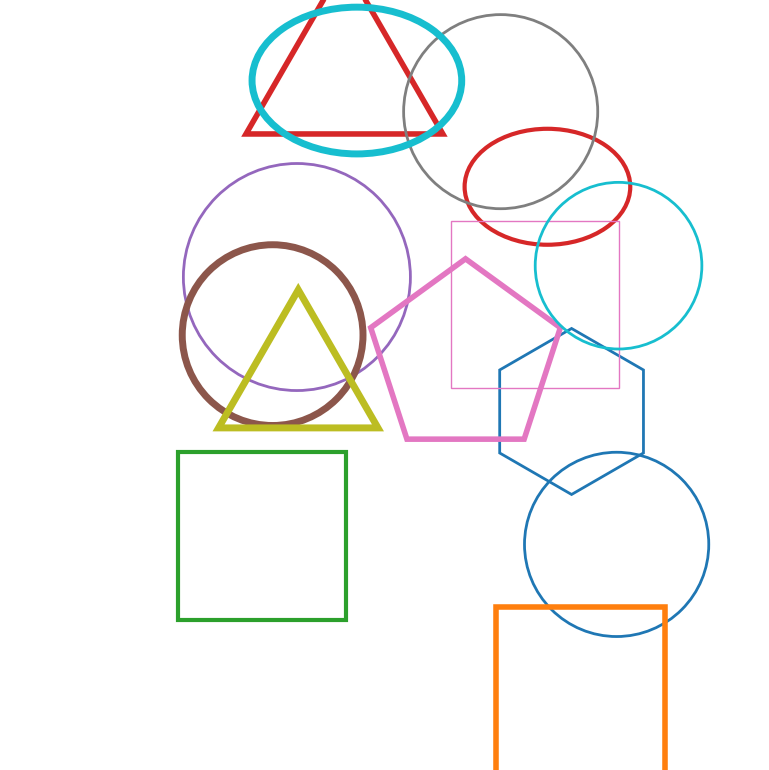[{"shape": "hexagon", "thickness": 1, "radius": 0.54, "center": [0.742, 0.466]}, {"shape": "circle", "thickness": 1, "radius": 0.6, "center": [0.801, 0.293]}, {"shape": "square", "thickness": 2, "radius": 0.55, "center": [0.754, 0.102]}, {"shape": "square", "thickness": 1.5, "radius": 0.55, "center": [0.34, 0.304]}, {"shape": "oval", "thickness": 1.5, "radius": 0.54, "center": [0.711, 0.757]}, {"shape": "triangle", "thickness": 2, "radius": 0.74, "center": [0.447, 0.9]}, {"shape": "circle", "thickness": 1, "radius": 0.74, "center": [0.386, 0.64]}, {"shape": "circle", "thickness": 2.5, "radius": 0.59, "center": [0.354, 0.565]}, {"shape": "square", "thickness": 0.5, "radius": 0.54, "center": [0.695, 0.604]}, {"shape": "pentagon", "thickness": 2, "radius": 0.65, "center": [0.605, 0.534]}, {"shape": "circle", "thickness": 1, "radius": 0.63, "center": [0.65, 0.855]}, {"shape": "triangle", "thickness": 2.5, "radius": 0.6, "center": [0.387, 0.504]}, {"shape": "circle", "thickness": 1, "radius": 0.54, "center": [0.803, 0.655]}, {"shape": "oval", "thickness": 2.5, "radius": 0.68, "center": [0.463, 0.895]}]